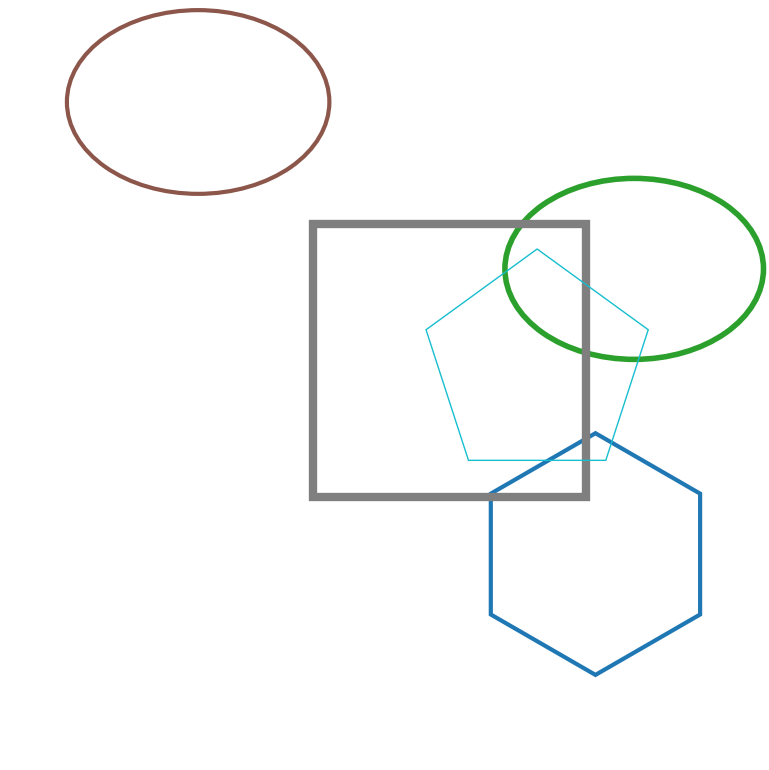[{"shape": "hexagon", "thickness": 1.5, "radius": 0.78, "center": [0.773, 0.28]}, {"shape": "oval", "thickness": 2, "radius": 0.84, "center": [0.824, 0.651]}, {"shape": "oval", "thickness": 1.5, "radius": 0.85, "center": [0.257, 0.868]}, {"shape": "square", "thickness": 3, "radius": 0.89, "center": [0.583, 0.532]}, {"shape": "pentagon", "thickness": 0.5, "radius": 0.76, "center": [0.698, 0.525]}]